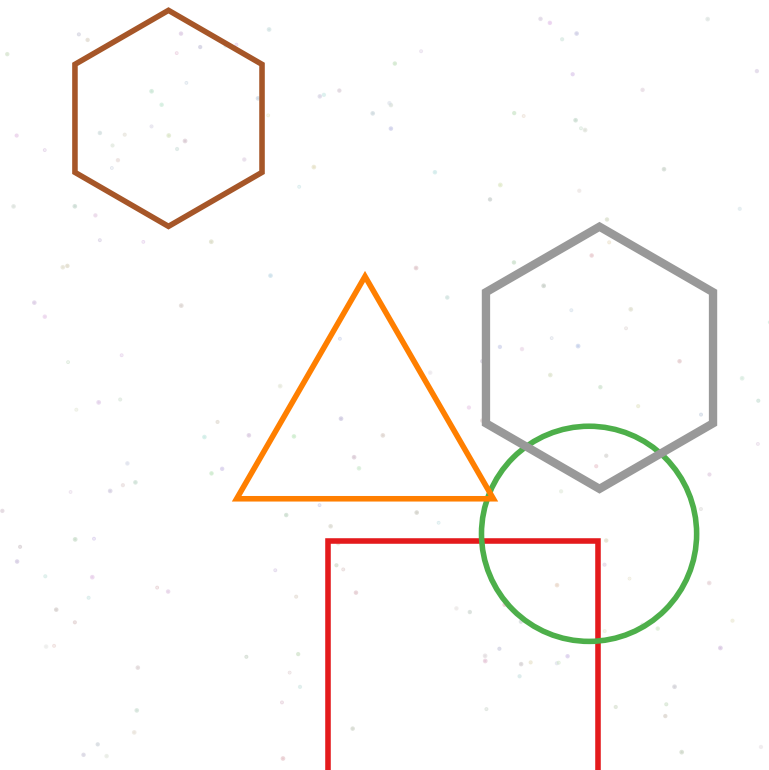[{"shape": "square", "thickness": 2, "radius": 0.88, "center": [0.601, 0.122]}, {"shape": "circle", "thickness": 2, "radius": 0.7, "center": [0.765, 0.307]}, {"shape": "triangle", "thickness": 2, "radius": 0.96, "center": [0.474, 0.449]}, {"shape": "hexagon", "thickness": 2, "radius": 0.7, "center": [0.219, 0.846]}, {"shape": "hexagon", "thickness": 3, "radius": 0.85, "center": [0.779, 0.535]}]